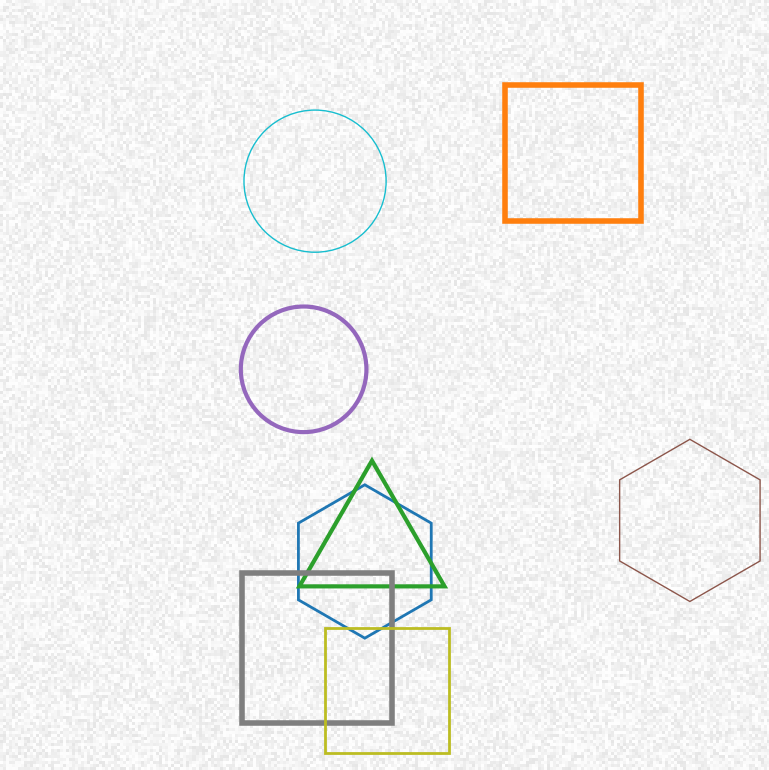[{"shape": "hexagon", "thickness": 1, "radius": 0.5, "center": [0.474, 0.271]}, {"shape": "square", "thickness": 2, "radius": 0.44, "center": [0.744, 0.802]}, {"shape": "triangle", "thickness": 1.5, "radius": 0.54, "center": [0.483, 0.293]}, {"shape": "circle", "thickness": 1.5, "radius": 0.41, "center": [0.394, 0.52]}, {"shape": "hexagon", "thickness": 0.5, "radius": 0.53, "center": [0.896, 0.324]}, {"shape": "square", "thickness": 2, "radius": 0.49, "center": [0.412, 0.158]}, {"shape": "square", "thickness": 1, "radius": 0.4, "center": [0.503, 0.103]}, {"shape": "circle", "thickness": 0.5, "radius": 0.46, "center": [0.409, 0.765]}]